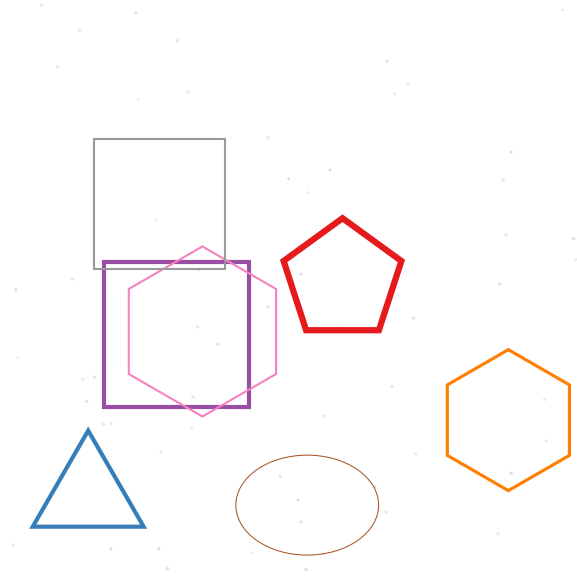[{"shape": "pentagon", "thickness": 3, "radius": 0.54, "center": [0.593, 0.514]}, {"shape": "triangle", "thickness": 2, "radius": 0.55, "center": [0.153, 0.143]}, {"shape": "square", "thickness": 2, "radius": 0.63, "center": [0.306, 0.42]}, {"shape": "hexagon", "thickness": 1.5, "radius": 0.61, "center": [0.88, 0.272]}, {"shape": "oval", "thickness": 0.5, "radius": 0.62, "center": [0.532, 0.124]}, {"shape": "hexagon", "thickness": 1, "radius": 0.74, "center": [0.351, 0.425]}, {"shape": "square", "thickness": 1, "radius": 0.57, "center": [0.276, 0.646]}]